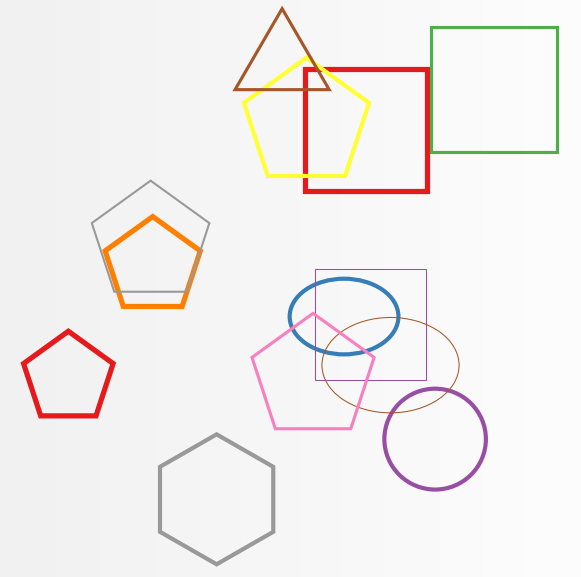[{"shape": "pentagon", "thickness": 2.5, "radius": 0.41, "center": [0.118, 0.345]}, {"shape": "square", "thickness": 2.5, "radius": 0.53, "center": [0.63, 0.774]}, {"shape": "oval", "thickness": 2, "radius": 0.47, "center": [0.592, 0.451]}, {"shape": "square", "thickness": 1.5, "radius": 0.54, "center": [0.85, 0.844]}, {"shape": "square", "thickness": 0.5, "radius": 0.48, "center": [0.637, 0.437]}, {"shape": "circle", "thickness": 2, "radius": 0.44, "center": [0.749, 0.239]}, {"shape": "pentagon", "thickness": 2.5, "radius": 0.43, "center": [0.263, 0.538]}, {"shape": "pentagon", "thickness": 2, "radius": 0.57, "center": [0.527, 0.786]}, {"shape": "oval", "thickness": 0.5, "radius": 0.59, "center": [0.672, 0.367]}, {"shape": "triangle", "thickness": 1.5, "radius": 0.47, "center": [0.485, 0.891]}, {"shape": "pentagon", "thickness": 1.5, "radius": 0.55, "center": [0.539, 0.346]}, {"shape": "pentagon", "thickness": 1, "radius": 0.53, "center": [0.259, 0.58]}, {"shape": "hexagon", "thickness": 2, "radius": 0.56, "center": [0.373, 0.135]}]